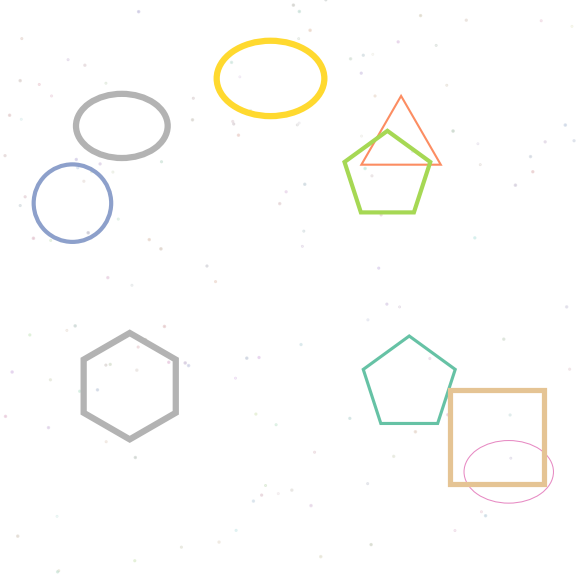[{"shape": "pentagon", "thickness": 1.5, "radius": 0.42, "center": [0.709, 0.334]}, {"shape": "triangle", "thickness": 1, "radius": 0.4, "center": [0.695, 0.754]}, {"shape": "circle", "thickness": 2, "radius": 0.34, "center": [0.125, 0.647]}, {"shape": "oval", "thickness": 0.5, "radius": 0.39, "center": [0.881, 0.182]}, {"shape": "pentagon", "thickness": 2, "radius": 0.39, "center": [0.671, 0.694]}, {"shape": "oval", "thickness": 3, "radius": 0.47, "center": [0.468, 0.863]}, {"shape": "square", "thickness": 2.5, "radius": 0.41, "center": [0.86, 0.242]}, {"shape": "hexagon", "thickness": 3, "radius": 0.46, "center": [0.225, 0.33]}, {"shape": "oval", "thickness": 3, "radius": 0.4, "center": [0.211, 0.781]}]